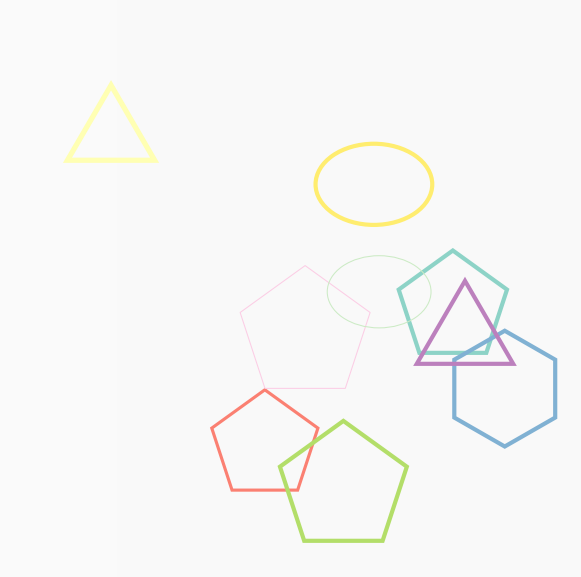[{"shape": "pentagon", "thickness": 2, "radius": 0.49, "center": [0.779, 0.467]}, {"shape": "triangle", "thickness": 2.5, "radius": 0.43, "center": [0.191, 0.765]}, {"shape": "pentagon", "thickness": 1.5, "radius": 0.48, "center": [0.456, 0.228]}, {"shape": "hexagon", "thickness": 2, "radius": 0.5, "center": [0.868, 0.326]}, {"shape": "pentagon", "thickness": 2, "radius": 0.57, "center": [0.591, 0.156]}, {"shape": "pentagon", "thickness": 0.5, "radius": 0.59, "center": [0.525, 0.422]}, {"shape": "triangle", "thickness": 2, "radius": 0.48, "center": [0.8, 0.417]}, {"shape": "oval", "thickness": 0.5, "radius": 0.45, "center": [0.652, 0.494]}, {"shape": "oval", "thickness": 2, "radius": 0.5, "center": [0.643, 0.68]}]